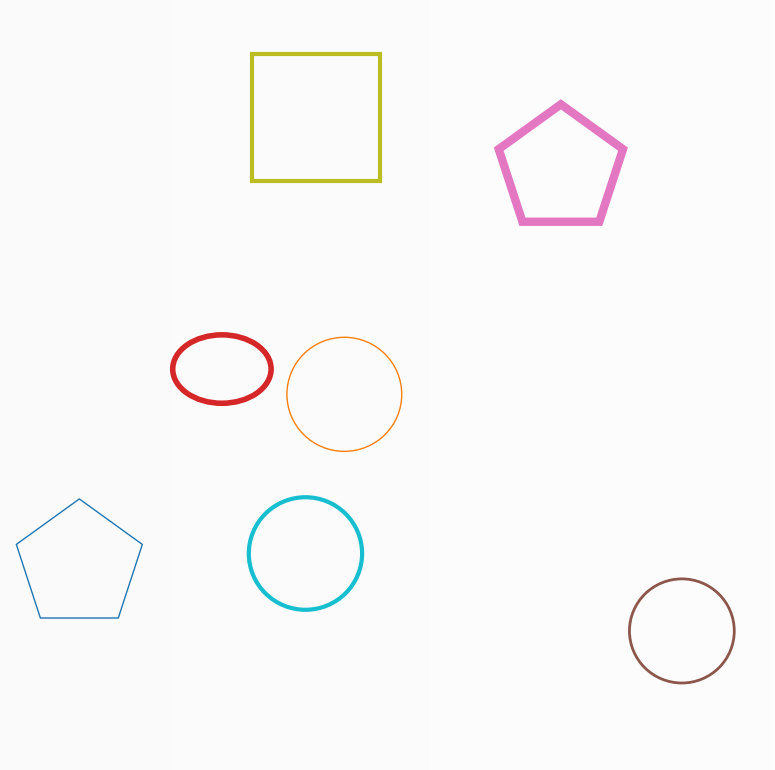[{"shape": "pentagon", "thickness": 0.5, "radius": 0.43, "center": [0.102, 0.267]}, {"shape": "circle", "thickness": 0.5, "radius": 0.37, "center": [0.444, 0.488]}, {"shape": "oval", "thickness": 2, "radius": 0.32, "center": [0.286, 0.521]}, {"shape": "circle", "thickness": 1, "radius": 0.34, "center": [0.88, 0.181]}, {"shape": "pentagon", "thickness": 3, "radius": 0.42, "center": [0.724, 0.78]}, {"shape": "square", "thickness": 1.5, "radius": 0.41, "center": [0.408, 0.847]}, {"shape": "circle", "thickness": 1.5, "radius": 0.37, "center": [0.394, 0.281]}]